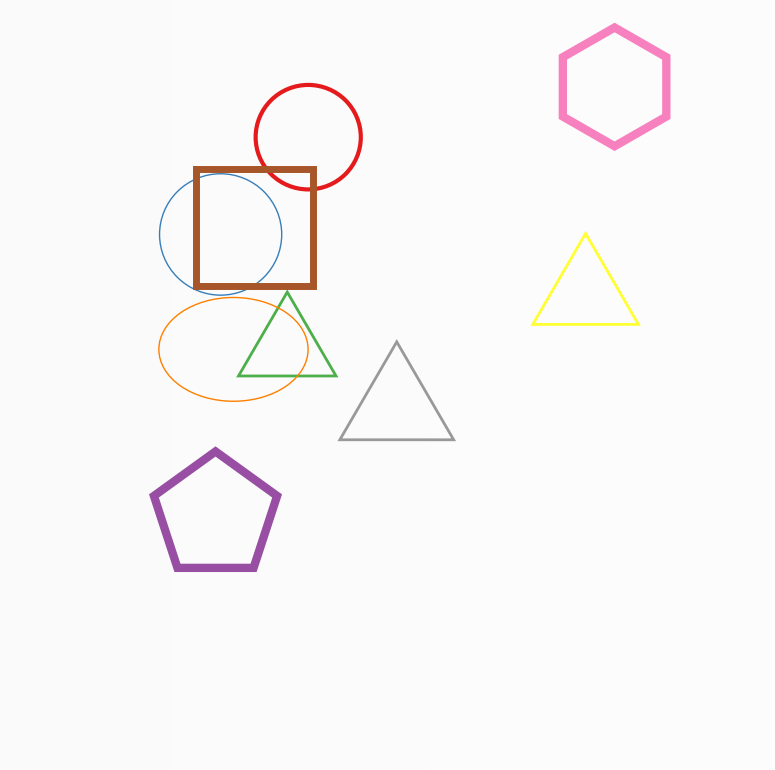[{"shape": "circle", "thickness": 1.5, "radius": 0.34, "center": [0.398, 0.822]}, {"shape": "circle", "thickness": 0.5, "radius": 0.39, "center": [0.285, 0.696]}, {"shape": "triangle", "thickness": 1, "radius": 0.36, "center": [0.371, 0.548]}, {"shape": "pentagon", "thickness": 3, "radius": 0.42, "center": [0.278, 0.33]}, {"shape": "oval", "thickness": 0.5, "radius": 0.48, "center": [0.301, 0.546]}, {"shape": "triangle", "thickness": 1, "radius": 0.39, "center": [0.756, 0.618]}, {"shape": "square", "thickness": 2.5, "radius": 0.38, "center": [0.328, 0.704]}, {"shape": "hexagon", "thickness": 3, "radius": 0.39, "center": [0.793, 0.887]}, {"shape": "triangle", "thickness": 1, "radius": 0.42, "center": [0.512, 0.471]}]